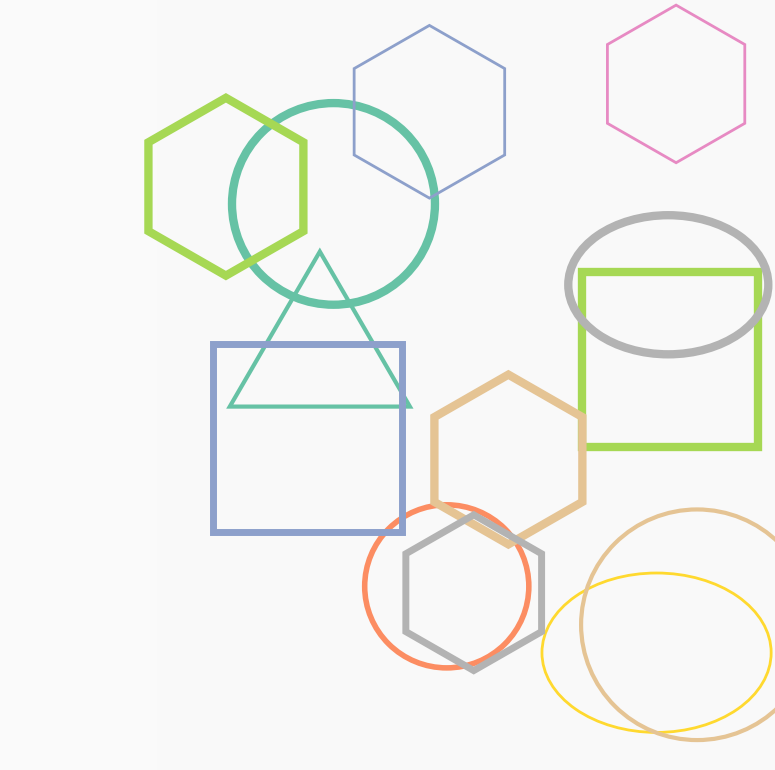[{"shape": "triangle", "thickness": 1.5, "radius": 0.67, "center": [0.413, 0.539]}, {"shape": "circle", "thickness": 3, "radius": 0.65, "center": [0.43, 0.735]}, {"shape": "circle", "thickness": 2, "radius": 0.53, "center": [0.576, 0.239]}, {"shape": "square", "thickness": 2.5, "radius": 0.61, "center": [0.397, 0.432]}, {"shape": "hexagon", "thickness": 1, "radius": 0.56, "center": [0.554, 0.855]}, {"shape": "hexagon", "thickness": 1, "radius": 0.51, "center": [0.872, 0.891]}, {"shape": "hexagon", "thickness": 3, "radius": 0.58, "center": [0.291, 0.758]}, {"shape": "square", "thickness": 3, "radius": 0.57, "center": [0.865, 0.533]}, {"shape": "oval", "thickness": 1, "radius": 0.74, "center": [0.847, 0.152]}, {"shape": "circle", "thickness": 1.5, "radius": 0.75, "center": [0.9, 0.189]}, {"shape": "hexagon", "thickness": 3, "radius": 0.55, "center": [0.656, 0.403]}, {"shape": "oval", "thickness": 3, "radius": 0.65, "center": [0.862, 0.63]}, {"shape": "hexagon", "thickness": 2.5, "radius": 0.51, "center": [0.611, 0.23]}]